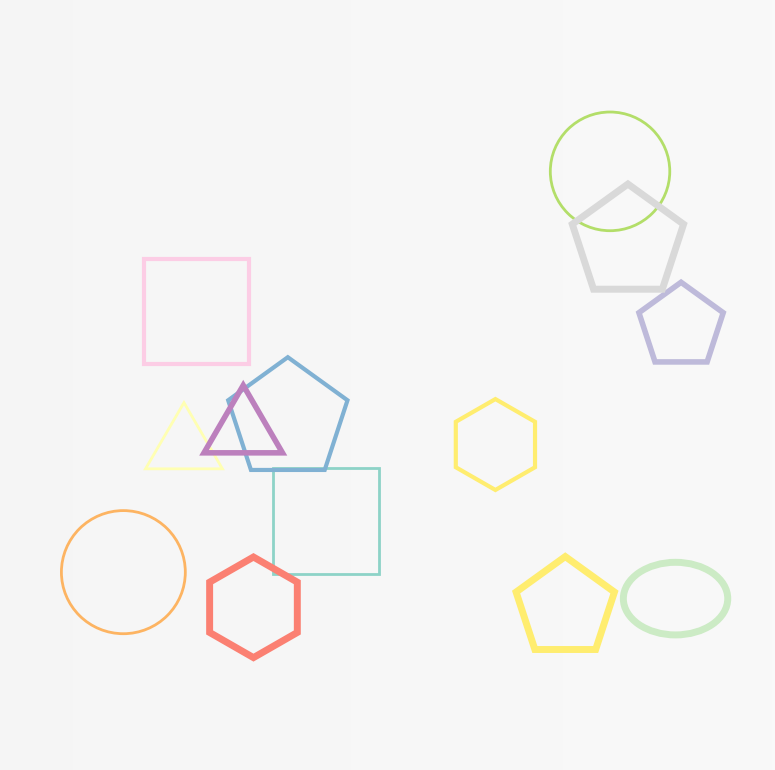[{"shape": "square", "thickness": 1, "radius": 0.34, "center": [0.421, 0.323]}, {"shape": "triangle", "thickness": 1, "radius": 0.29, "center": [0.237, 0.42]}, {"shape": "pentagon", "thickness": 2, "radius": 0.29, "center": [0.879, 0.576]}, {"shape": "hexagon", "thickness": 2.5, "radius": 0.33, "center": [0.327, 0.211]}, {"shape": "pentagon", "thickness": 1.5, "radius": 0.4, "center": [0.371, 0.455]}, {"shape": "circle", "thickness": 1, "radius": 0.4, "center": [0.159, 0.257]}, {"shape": "circle", "thickness": 1, "radius": 0.39, "center": [0.787, 0.777]}, {"shape": "square", "thickness": 1.5, "radius": 0.34, "center": [0.254, 0.596]}, {"shape": "pentagon", "thickness": 2.5, "radius": 0.38, "center": [0.81, 0.685]}, {"shape": "triangle", "thickness": 2, "radius": 0.29, "center": [0.314, 0.441]}, {"shape": "oval", "thickness": 2.5, "radius": 0.34, "center": [0.872, 0.223]}, {"shape": "pentagon", "thickness": 2.5, "radius": 0.33, "center": [0.729, 0.21]}, {"shape": "hexagon", "thickness": 1.5, "radius": 0.3, "center": [0.639, 0.423]}]